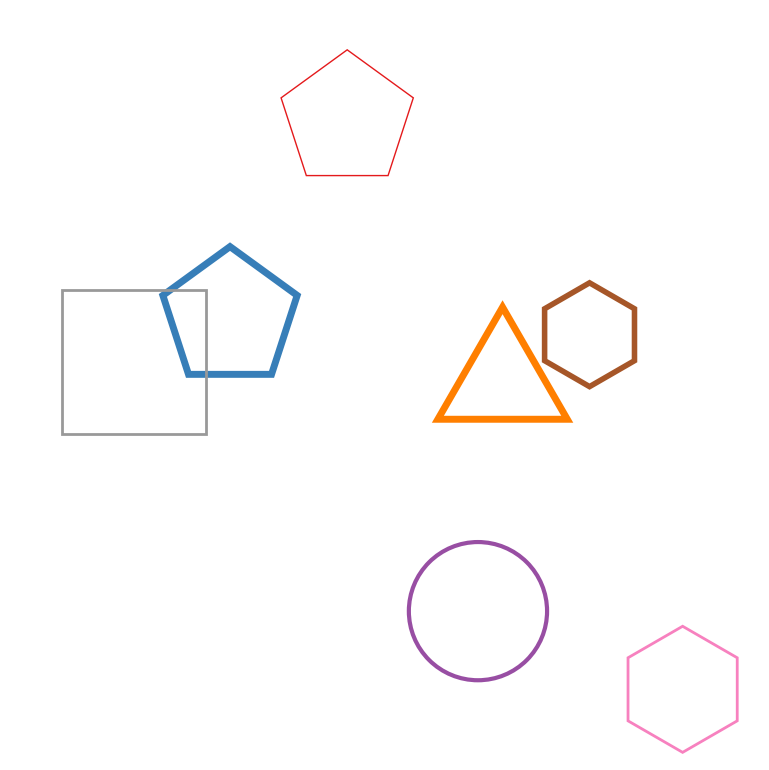[{"shape": "pentagon", "thickness": 0.5, "radius": 0.45, "center": [0.451, 0.845]}, {"shape": "pentagon", "thickness": 2.5, "radius": 0.46, "center": [0.299, 0.588]}, {"shape": "circle", "thickness": 1.5, "radius": 0.45, "center": [0.621, 0.206]}, {"shape": "triangle", "thickness": 2.5, "radius": 0.49, "center": [0.653, 0.504]}, {"shape": "hexagon", "thickness": 2, "radius": 0.34, "center": [0.766, 0.565]}, {"shape": "hexagon", "thickness": 1, "radius": 0.41, "center": [0.887, 0.105]}, {"shape": "square", "thickness": 1, "radius": 0.47, "center": [0.174, 0.53]}]